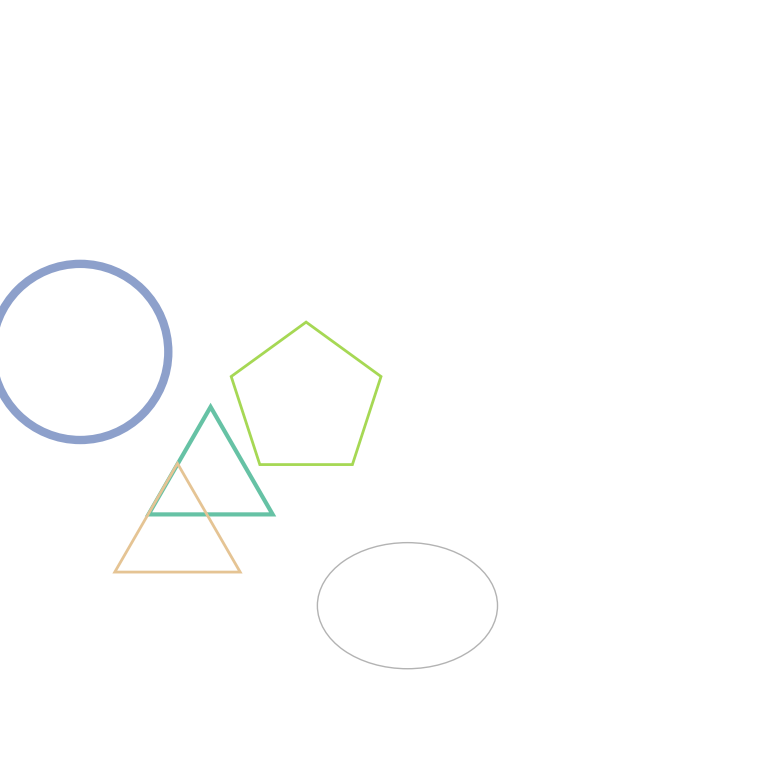[{"shape": "triangle", "thickness": 1.5, "radius": 0.47, "center": [0.273, 0.378]}, {"shape": "circle", "thickness": 3, "radius": 0.57, "center": [0.104, 0.543]}, {"shape": "pentagon", "thickness": 1, "radius": 0.51, "center": [0.398, 0.479]}, {"shape": "triangle", "thickness": 1, "radius": 0.47, "center": [0.23, 0.304]}, {"shape": "oval", "thickness": 0.5, "radius": 0.58, "center": [0.529, 0.213]}]